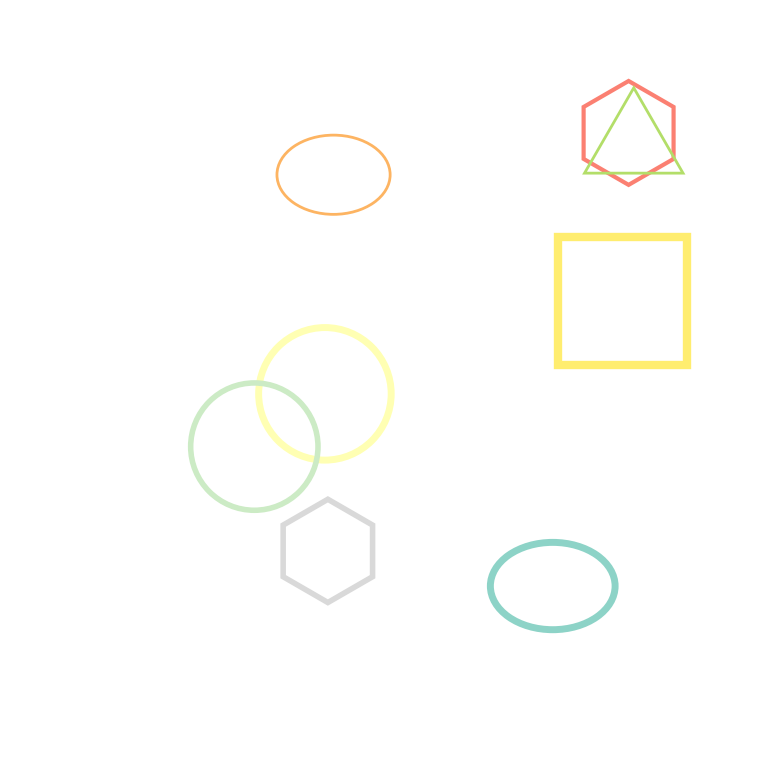[{"shape": "oval", "thickness": 2.5, "radius": 0.4, "center": [0.718, 0.239]}, {"shape": "circle", "thickness": 2.5, "radius": 0.43, "center": [0.422, 0.489]}, {"shape": "hexagon", "thickness": 1.5, "radius": 0.34, "center": [0.816, 0.827]}, {"shape": "oval", "thickness": 1, "radius": 0.37, "center": [0.433, 0.773]}, {"shape": "triangle", "thickness": 1, "radius": 0.37, "center": [0.823, 0.812]}, {"shape": "hexagon", "thickness": 2, "radius": 0.34, "center": [0.426, 0.285]}, {"shape": "circle", "thickness": 2, "radius": 0.41, "center": [0.33, 0.42]}, {"shape": "square", "thickness": 3, "radius": 0.42, "center": [0.809, 0.609]}]